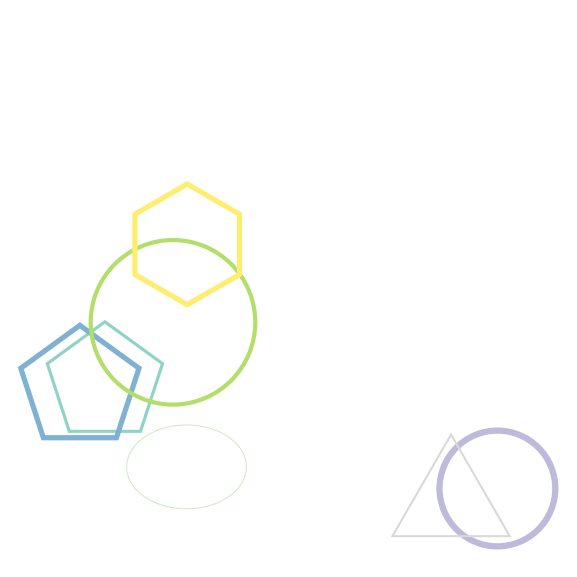[{"shape": "pentagon", "thickness": 1.5, "radius": 0.52, "center": [0.182, 0.337]}, {"shape": "circle", "thickness": 3, "radius": 0.5, "center": [0.861, 0.153]}, {"shape": "pentagon", "thickness": 2.5, "radius": 0.54, "center": [0.138, 0.328]}, {"shape": "circle", "thickness": 2, "radius": 0.71, "center": [0.3, 0.441]}, {"shape": "triangle", "thickness": 1, "radius": 0.59, "center": [0.781, 0.129]}, {"shape": "oval", "thickness": 0.5, "radius": 0.52, "center": [0.323, 0.191]}, {"shape": "hexagon", "thickness": 2.5, "radius": 0.52, "center": [0.324, 0.576]}]